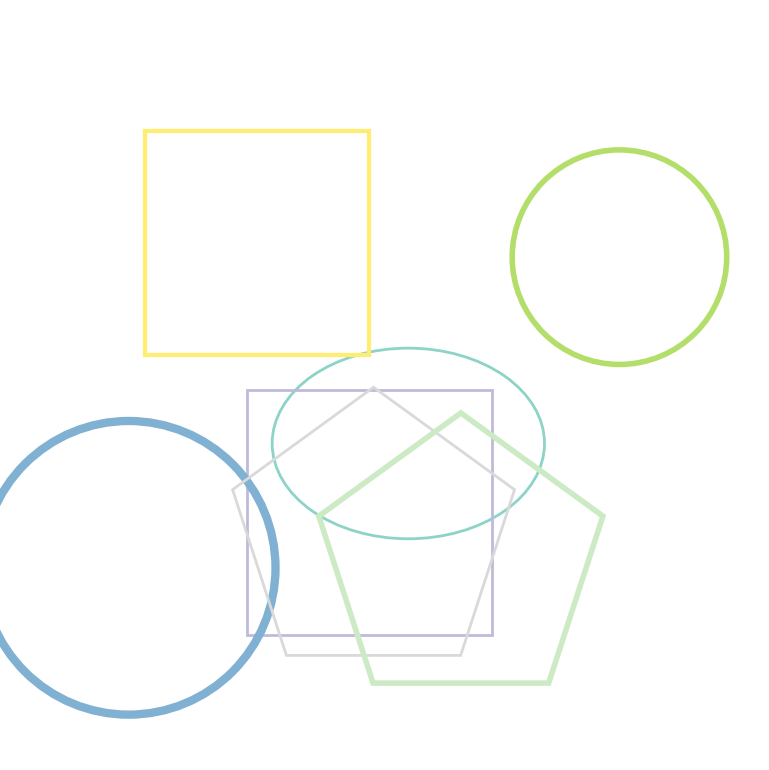[{"shape": "oval", "thickness": 1, "radius": 0.88, "center": [0.53, 0.424]}, {"shape": "square", "thickness": 1, "radius": 0.79, "center": [0.48, 0.334]}, {"shape": "circle", "thickness": 3, "radius": 0.95, "center": [0.167, 0.263]}, {"shape": "circle", "thickness": 2, "radius": 0.7, "center": [0.804, 0.666]}, {"shape": "pentagon", "thickness": 1, "radius": 0.96, "center": [0.485, 0.305]}, {"shape": "pentagon", "thickness": 2, "radius": 0.97, "center": [0.599, 0.27]}, {"shape": "square", "thickness": 1.5, "radius": 0.73, "center": [0.334, 0.685]}]